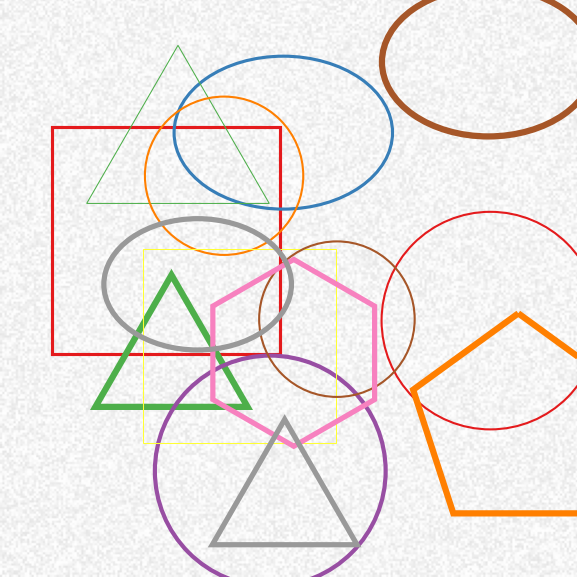[{"shape": "circle", "thickness": 1, "radius": 0.94, "center": [0.849, 0.444]}, {"shape": "square", "thickness": 1.5, "radius": 0.99, "center": [0.287, 0.583]}, {"shape": "oval", "thickness": 1.5, "radius": 0.95, "center": [0.491, 0.769]}, {"shape": "triangle", "thickness": 0.5, "radius": 0.91, "center": [0.308, 0.738]}, {"shape": "triangle", "thickness": 3, "radius": 0.76, "center": [0.297, 0.371]}, {"shape": "circle", "thickness": 2, "radius": 1.0, "center": [0.468, 0.184]}, {"shape": "circle", "thickness": 1, "radius": 0.69, "center": [0.388, 0.695]}, {"shape": "pentagon", "thickness": 3, "radius": 0.96, "center": [0.897, 0.265]}, {"shape": "square", "thickness": 0.5, "radius": 0.84, "center": [0.415, 0.4]}, {"shape": "oval", "thickness": 3, "radius": 0.92, "center": [0.846, 0.892]}, {"shape": "circle", "thickness": 1, "radius": 0.67, "center": [0.583, 0.446]}, {"shape": "hexagon", "thickness": 2.5, "radius": 0.81, "center": [0.509, 0.388]}, {"shape": "oval", "thickness": 2.5, "radius": 0.81, "center": [0.342, 0.507]}, {"shape": "triangle", "thickness": 2.5, "radius": 0.72, "center": [0.493, 0.128]}]